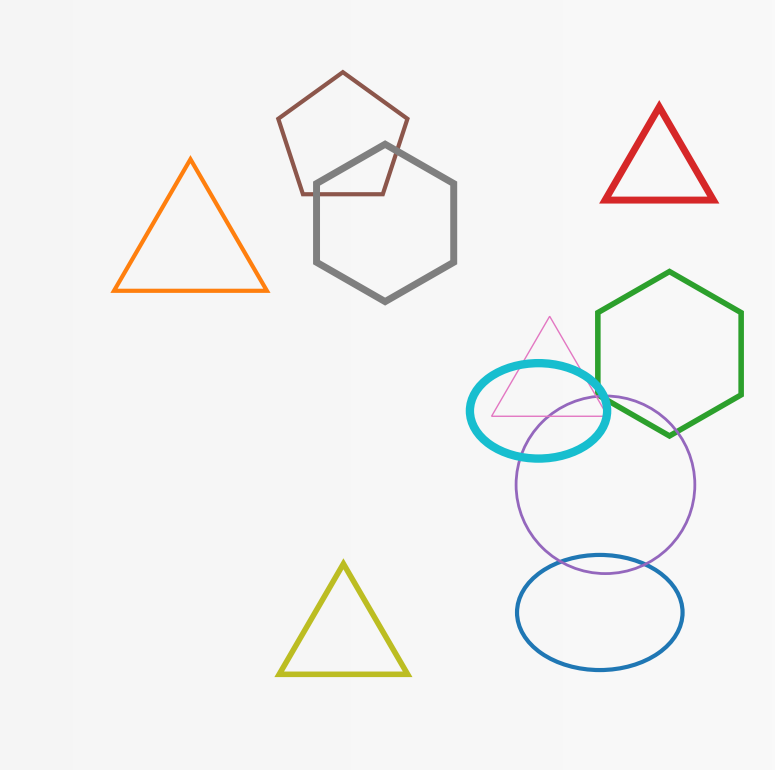[{"shape": "oval", "thickness": 1.5, "radius": 0.53, "center": [0.774, 0.205]}, {"shape": "triangle", "thickness": 1.5, "radius": 0.57, "center": [0.246, 0.679]}, {"shape": "hexagon", "thickness": 2, "radius": 0.53, "center": [0.864, 0.541]}, {"shape": "triangle", "thickness": 2.5, "radius": 0.4, "center": [0.851, 0.78]}, {"shape": "circle", "thickness": 1, "radius": 0.58, "center": [0.781, 0.37]}, {"shape": "pentagon", "thickness": 1.5, "radius": 0.44, "center": [0.442, 0.819]}, {"shape": "triangle", "thickness": 0.5, "radius": 0.43, "center": [0.709, 0.503]}, {"shape": "hexagon", "thickness": 2.5, "radius": 0.51, "center": [0.497, 0.711]}, {"shape": "triangle", "thickness": 2, "radius": 0.48, "center": [0.443, 0.172]}, {"shape": "oval", "thickness": 3, "radius": 0.44, "center": [0.695, 0.466]}]